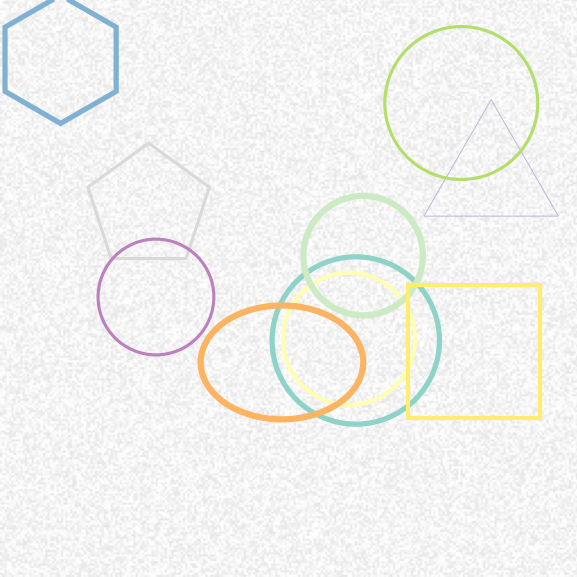[{"shape": "circle", "thickness": 2.5, "radius": 0.72, "center": [0.616, 0.41]}, {"shape": "circle", "thickness": 2, "radius": 0.57, "center": [0.604, 0.412]}, {"shape": "triangle", "thickness": 0.5, "radius": 0.67, "center": [0.85, 0.692]}, {"shape": "hexagon", "thickness": 2.5, "radius": 0.56, "center": [0.105, 0.897]}, {"shape": "oval", "thickness": 3, "radius": 0.7, "center": [0.488, 0.372]}, {"shape": "circle", "thickness": 1.5, "radius": 0.66, "center": [0.799, 0.821]}, {"shape": "pentagon", "thickness": 1.5, "radius": 0.55, "center": [0.257, 0.641]}, {"shape": "circle", "thickness": 1.5, "radius": 0.5, "center": [0.27, 0.485]}, {"shape": "circle", "thickness": 3, "radius": 0.52, "center": [0.629, 0.556]}, {"shape": "square", "thickness": 2, "radius": 0.57, "center": [0.821, 0.391]}]